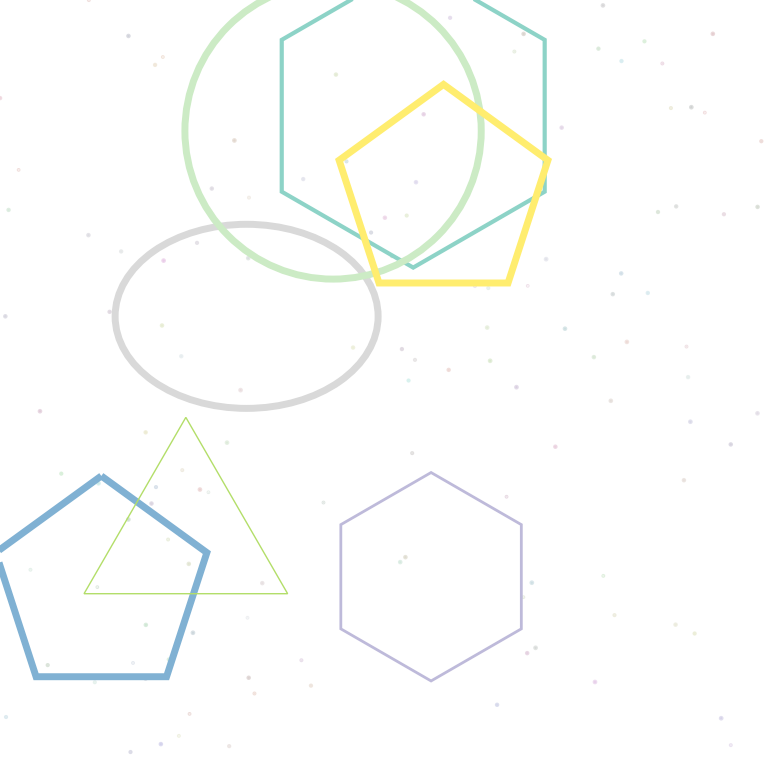[{"shape": "hexagon", "thickness": 1.5, "radius": 0.99, "center": [0.537, 0.85]}, {"shape": "hexagon", "thickness": 1, "radius": 0.68, "center": [0.56, 0.251]}, {"shape": "pentagon", "thickness": 2.5, "radius": 0.72, "center": [0.132, 0.238]}, {"shape": "triangle", "thickness": 0.5, "radius": 0.76, "center": [0.241, 0.305]}, {"shape": "oval", "thickness": 2.5, "radius": 0.85, "center": [0.32, 0.589]}, {"shape": "circle", "thickness": 2.5, "radius": 0.96, "center": [0.433, 0.83]}, {"shape": "pentagon", "thickness": 2.5, "radius": 0.71, "center": [0.576, 0.748]}]